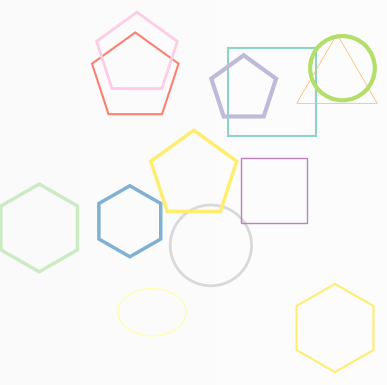[{"shape": "square", "thickness": 1.5, "radius": 0.57, "center": [0.702, 0.76]}, {"shape": "oval", "thickness": 1, "radius": 0.44, "center": [0.393, 0.189]}, {"shape": "pentagon", "thickness": 3, "radius": 0.44, "center": [0.629, 0.769]}, {"shape": "pentagon", "thickness": 1.5, "radius": 0.59, "center": [0.349, 0.798]}, {"shape": "hexagon", "thickness": 2.5, "radius": 0.46, "center": [0.335, 0.425]}, {"shape": "triangle", "thickness": 0.5, "radius": 0.6, "center": [0.87, 0.792]}, {"shape": "circle", "thickness": 3, "radius": 0.42, "center": [0.884, 0.823]}, {"shape": "pentagon", "thickness": 2, "radius": 0.55, "center": [0.353, 0.859]}, {"shape": "circle", "thickness": 2, "radius": 0.52, "center": [0.544, 0.363]}, {"shape": "square", "thickness": 1, "radius": 0.42, "center": [0.708, 0.505]}, {"shape": "hexagon", "thickness": 2.5, "radius": 0.57, "center": [0.101, 0.408]}, {"shape": "hexagon", "thickness": 1.5, "radius": 0.57, "center": [0.864, 0.148]}, {"shape": "pentagon", "thickness": 2.5, "radius": 0.58, "center": [0.5, 0.545]}]